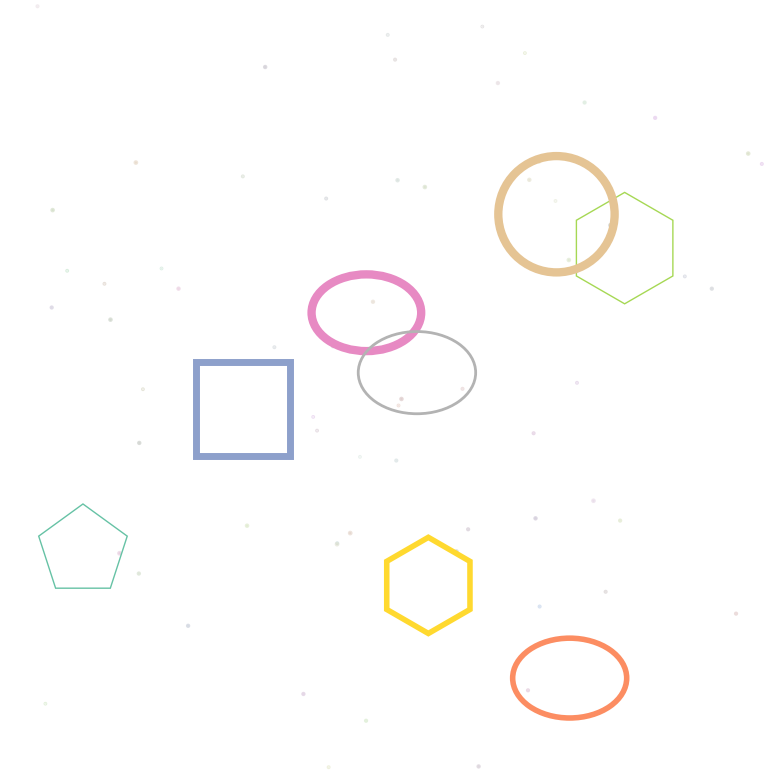[{"shape": "pentagon", "thickness": 0.5, "radius": 0.3, "center": [0.108, 0.285]}, {"shape": "oval", "thickness": 2, "radius": 0.37, "center": [0.74, 0.119]}, {"shape": "square", "thickness": 2.5, "radius": 0.3, "center": [0.316, 0.469]}, {"shape": "oval", "thickness": 3, "radius": 0.36, "center": [0.476, 0.594]}, {"shape": "hexagon", "thickness": 0.5, "radius": 0.36, "center": [0.811, 0.678]}, {"shape": "hexagon", "thickness": 2, "radius": 0.31, "center": [0.556, 0.24]}, {"shape": "circle", "thickness": 3, "radius": 0.38, "center": [0.723, 0.722]}, {"shape": "oval", "thickness": 1, "radius": 0.38, "center": [0.541, 0.516]}]